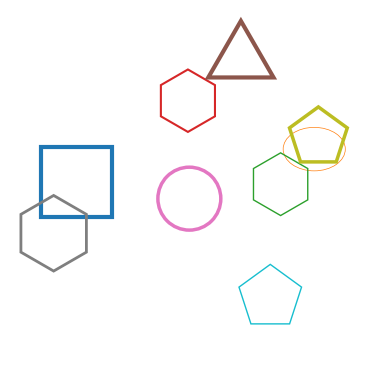[{"shape": "square", "thickness": 3, "radius": 0.46, "center": [0.199, 0.528]}, {"shape": "oval", "thickness": 0.5, "radius": 0.4, "center": [0.816, 0.613]}, {"shape": "hexagon", "thickness": 1, "radius": 0.41, "center": [0.729, 0.522]}, {"shape": "hexagon", "thickness": 1.5, "radius": 0.41, "center": [0.488, 0.738]}, {"shape": "triangle", "thickness": 3, "radius": 0.49, "center": [0.626, 0.848]}, {"shape": "circle", "thickness": 2.5, "radius": 0.41, "center": [0.492, 0.484]}, {"shape": "hexagon", "thickness": 2, "radius": 0.49, "center": [0.139, 0.394]}, {"shape": "pentagon", "thickness": 2.5, "radius": 0.39, "center": [0.827, 0.643]}, {"shape": "pentagon", "thickness": 1, "radius": 0.43, "center": [0.702, 0.228]}]